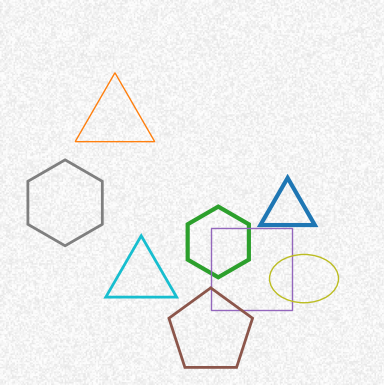[{"shape": "triangle", "thickness": 3, "radius": 0.41, "center": [0.747, 0.456]}, {"shape": "triangle", "thickness": 1, "radius": 0.6, "center": [0.299, 0.692]}, {"shape": "hexagon", "thickness": 3, "radius": 0.46, "center": [0.567, 0.372]}, {"shape": "square", "thickness": 1, "radius": 0.53, "center": [0.653, 0.301]}, {"shape": "pentagon", "thickness": 2, "radius": 0.57, "center": [0.547, 0.138]}, {"shape": "hexagon", "thickness": 2, "radius": 0.56, "center": [0.169, 0.473]}, {"shape": "oval", "thickness": 1, "radius": 0.45, "center": [0.79, 0.276]}, {"shape": "triangle", "thickness": 2, "radius": 0.53, "center": [0.367, 0.281]}]